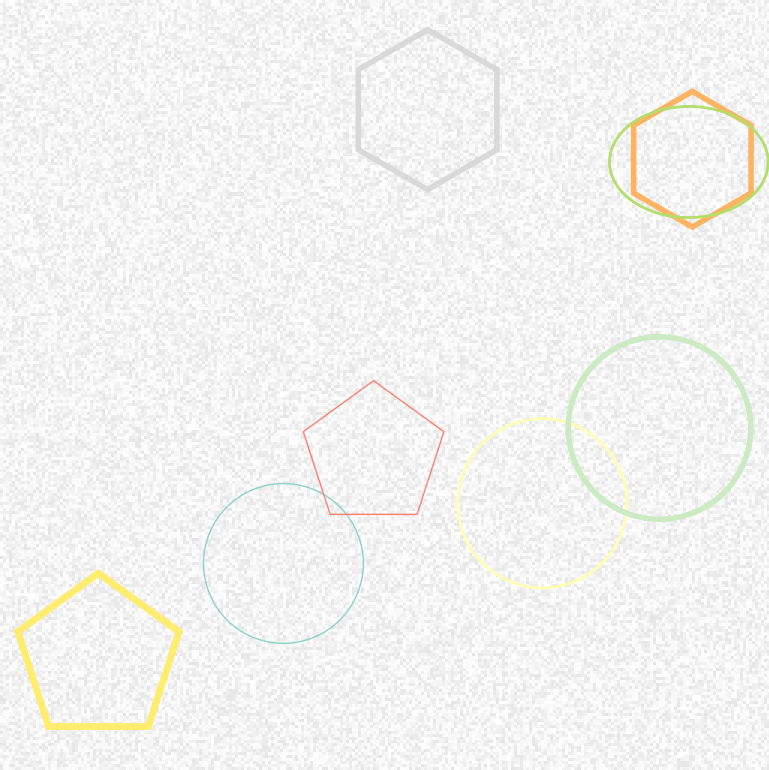[{"shape": "circle", "thickness": 0.5, "radius": 0.52, "center": [0.368, 0.268]}, {"shape": "circle", "thickness": 1, "radius": 0.55, "center": [0.704, 0.346]}, {"shape": "pentagon", "thickness": 0.5, "radius": 0.48, "center": [0.485, 0.41]}, {"shape": "hexagon", "thickness": 2, "radius": 0.44, "center": [0.899, 0.793]}, {"shape": "oval", "thickness": 1, "radius": 0.52, "center": [0.895, 0.79]}, {"shape": "hexagon", "thickness": 2, "radius": 0.52, "center": [0.555, 0.858]}, {"shape": "circle", "thickness": 2, "radius": 0.59, "center": [0.857, 0.444]}, {"shape": "pentagon", "thickness": 2.5, "radius": 0.55, "center": [0.128, 0.146]}]